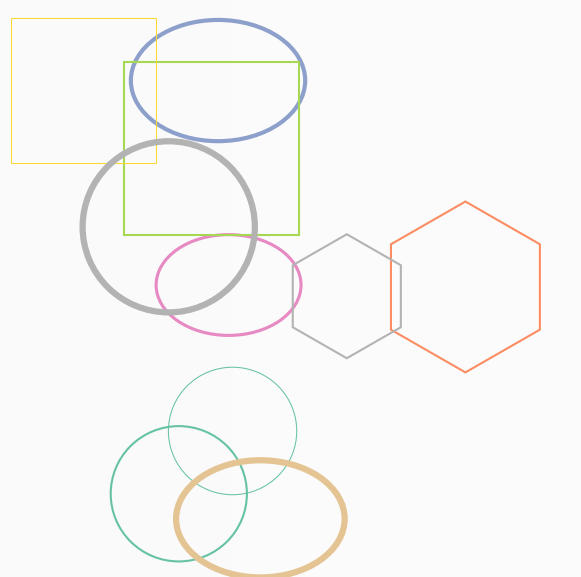[{"shape": "circle", "thickness": 0.5, "radius": 0.55, "center": [0.4, 0.253]}, {"shape": "circle", "thickness": 1, "radius": 0.59, "center": [0.308, 0.144]}, {"shape": "hexagon", "thickness": 1, "radius": 0.74, "center": [0.801, 0.502]}, {"shape": "oval", "thickness": 2, "radius": 0.75, "center": [0.375, 0.86]}, {"shape": "oval", "thickness": 1.5, "radius": 0.62, "center": [0.393, 0.506]}, {"shape": "square", "thickness": 1, "radius": 0.75, "center": [0.364, 0.743]}, {"shape": "square", "thickness": 0.5, "radius": 0.63, "center": [0.143, 0.842]}, {"shape": "oval", "thickness": 3, "radius": 0.72, "center": [0.448, 0.101]}, {"shape": "hexagon", "thickness": 1, "radius": 0.54, "center": [0.597, 0.486]}, {"shape": "circle", "thickness": 3, "radius": 0.74, "center": [0.29, 0.606]}]